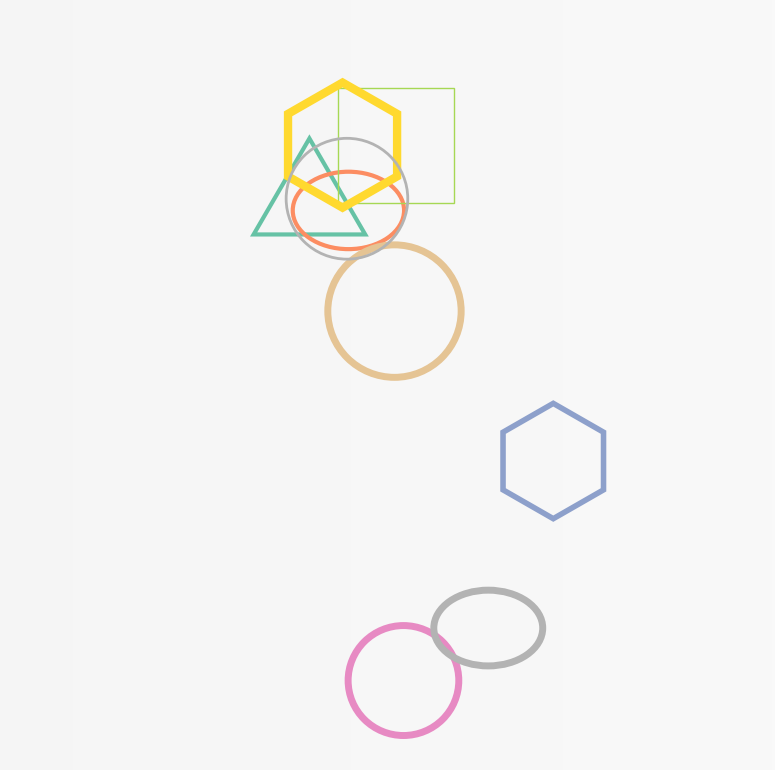[{"shape": "triangle", "thickness": 1.5, "radius": 0.42, "center": [0.399, 0.737]}, {"shape": "oval", "thickness": 1.5, "radius": 0.36, "center": [0.45, 0.727]}, {"shape": "hexagon", "thickness": 2, "radius": 0.37, "center": [0.714, 0.401]}, {"shape": "circle", "thickness": 2.5, "radius": 0.36, "center": [0.521, 0.116]}, {"shape": "square", "thickness": 0.5, "radius": 0.38, "center": [0.511, 0.811]}, {"shape": "hexagon", "thickness": 3, "radius": 0.41, "center": [0.442, 0.812]}, {"shape": "circle", "thickness": 2.5, "radius": 0.43, "center": [0.509, 0.596]}, {"shape": "oval", "thickness": 2.5, "radius": 0.35, "center": [0.63, 0.184]}, {"shape": "circle", "thickness": 1, "radius": 0.39, "center": [0.448, 0.742]}]